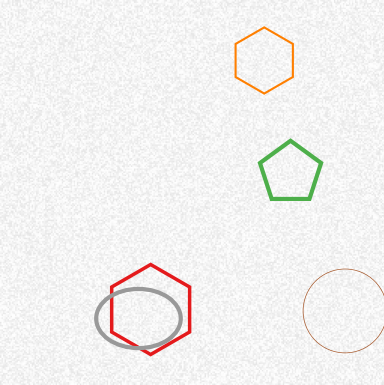[{"shape": "hexagon", "thickness": 2.5, "radius": 0.58, "center": [0.391, 0.196]}, {"shape": "pentagon", "thickness": 3, "radius": 0.42, "center": [0.755, 0.551]}, {"shape": "hexagon", "thickness": 1.5, "radius": 0.43, "center": [0.686, 0.843]}, {"shape": "circle", "thickness": 0.5, "radius": 0.54, "center": [0.896, 0.192]}, {"shape": "oval", "thickness": 3, "radius": 0.55, "center": [0.36, 0.173]}]